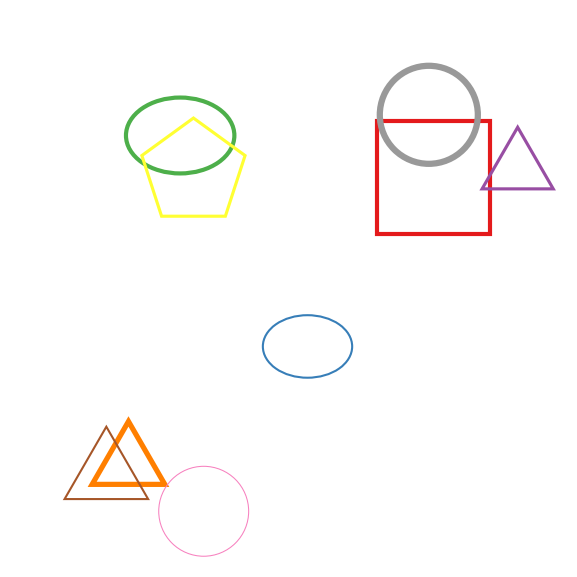[{"shape": "square", "thickness": 2, "radius": 0.49, "center": [0.751, 0.692]}, {"shape": "oval", "thickness": 1, "radius": 0.39, "center": [0.532, 0.399]}, {"shape": "oval", "thickness": 2, "radius": 0.47, "center": [0.312, 0.765]}, {"shape": "triangle", "thickness": 1.5, "radius": 0.36, "center": [0.896, 0.708]}, {"shape": "triangle", "thickness": 2.5, "radius": 0.36, "center": [0.222, 0.197]}, {"shape": "pentagon", "thickness": 1.5, "radius": 0.47, "center": [0.335, 0.701]}, {"shape": "triangle", "thickness": 1, "radius": 0.42, "center": [0.184, 0.177]}, {"shape": "circle", "thickness": 0.5, "radius": 0.39, "center": [0.353, 0.114]}, {"shape": "circle", "thickness": 3, "radius": 0.42, "center": [0.743, 0.8]}]